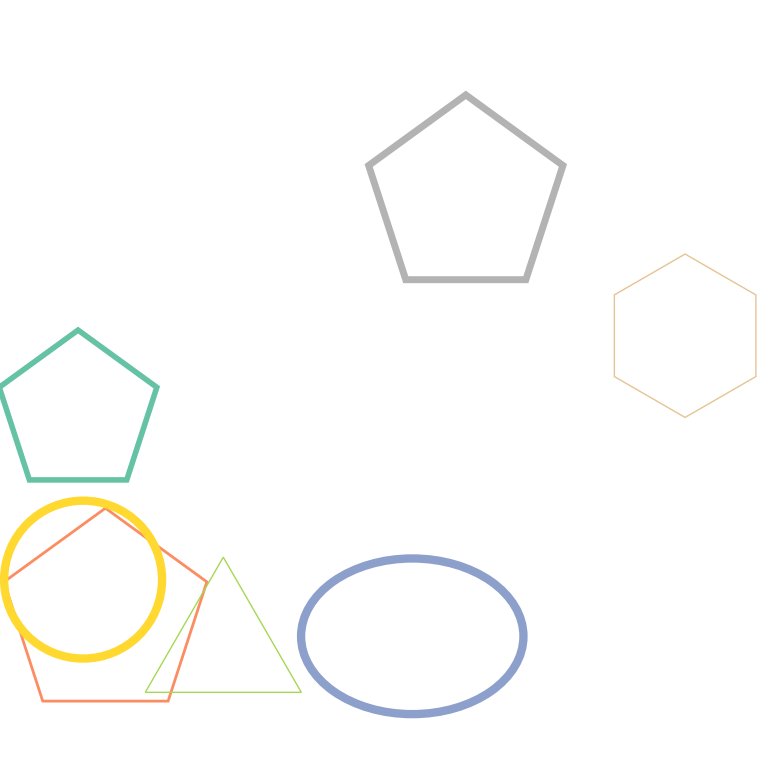[{"shape": "pentagon", "thickness": 2, "radius": 0.54, "center": [0.101, 0.464]}, {"shape": "pentagon", "thickness": 1, "radius": 0.69, "center": [0.137, 0.202]}, {"shape": "oval", "thickness": 3, "radius": 0.72, "center": [0.535, 0.174]}, {"shape": "triangle", "thickness": 0.5, "radius": 0.58, "center": [0.29, 0.159]}, {"shape": "circle", "thickness": 3, "radius": 0.51, "center": [0.108, 0.247]}, {"shape": "hexagon", "thickness": 0.5, "radius": 0.53, "center": [0.89, 0.564]}, {"shape": "pentagon", "thickness": 2.5, "radius": 0.66, "center": [0.605, 0.744]}]